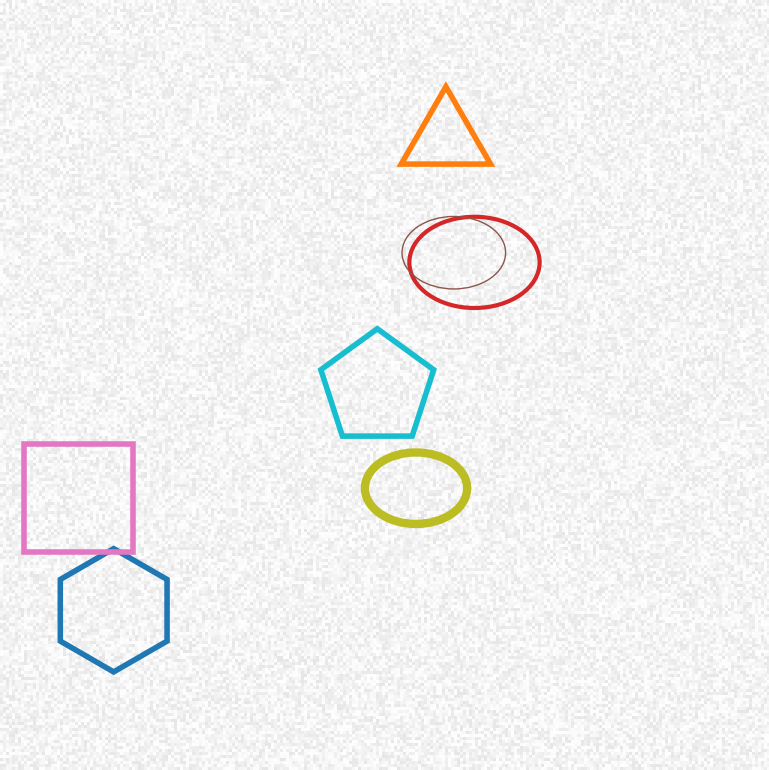[{"shape": "hexagon", "thickness": 2, "radius": 0.4, "center": [0.148, 0.207]}, {"shape": "triangle", "thickness": 2, "radius": 0.33, "center": [0.579, 0.82]}, {"shape": "oval", "thickness": 1.5, "radius": 0.42, "center": [0.616, 0.659]}, {"shape": "oval", "thickness": 0.5, "radius": 0.34, "center": [0.589, 0.672]}, {"shape": "square", "thickness": 2, "radius": 0.35, "center": [0.102, 0.354]}, {"shape": "oval", "thickness": 3, "radius": 0.33, "center": [0.54, 0.366]}, {"shape": "pentagon", "thickness": 2, "radius": 0.39, "center": [0.49, 0.496]}]